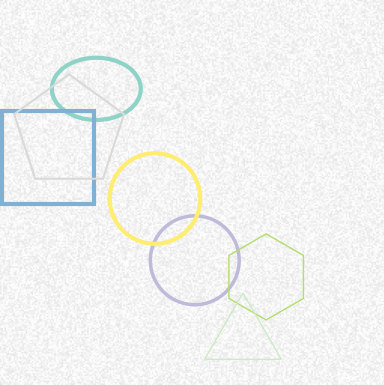[{"shape": "oval", "thickness": 3, "radius": 0.58, "center": [0.25, 0.769]}, {"shape": "circle", "thickness": 2.5, "radius": 0.58, "center": [0.506, 0.324]}, {"shape": "square", "thickness": 3, "radius": 0.6, "center": [0.125, 0.59]}, {"shape": "hexagon", "thickness": 1, "radius": 0.56, "center": [0.691, 0.281]}, {"shape": "pentagon", "thickness": 1.5, "radius": 0.75, "center": [0.179, 0.657]}, {"shape": "triangle", "thickness": 1, "radius": 0.58, "center": [0.631, 0.124]}, {"shape": "circle", "thickness": 3, "radius": 0.59, "center": [0.403, 0.484]}]